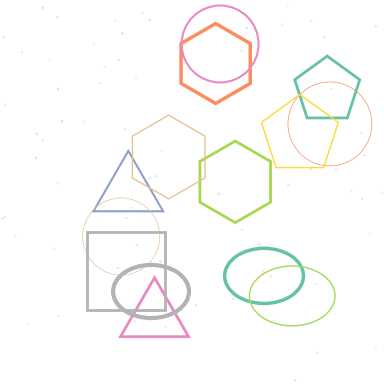[{"shape": "pentagon", "thickness": 2, "radius": 0.44, "center": [0.85, 0.766]}, {"shape": "oval", "thickness": 2.5, "radius": 0.51, "center": [0.686, 0.283]}, {"shape": "hexagon", "thickness": 2.5, "radius": 0.52, "center": [0.56, 0.835]}, {"shape": "circle", "thickness": 0.5, "radius": 0.54, "center": [0.857, 0.678]}, {"shape": "triangle", "thickness": 1.5, "radius": 0.52, "center": [0.333, 0.503]}, {"shape": "circle", "thickness": 1.5, "radius": 0.5, "center": [0.572, 0.886]}, {"shape": "triangle", "thickness": 2, "radius": 0.51, "center": [0.401, 0.177]}, {"shape": "oval", "thickness": 1, "radius": 0.56, "center": [0.759, 0.231]}, {"shape": "hexagon", "thickness": 2, "radius": 0.53, "center": [0.611, 0.528]}, {"shape": "pentagon", "thickness": 1, "radius": 0.52, "center": [0.779, 0.65]}, {"shape": "circle", "thickness": 0.5, "radius": 0.5, "center": [0.315, 0.386]}, {"shape": "hexagon", "thickness": 1, "radius": 0.54, "center": [0.438, 0.592]}, {"shape": "square", "thickness": 2, "radius": 0.51, "center": [0.328, 0.297]}, {"shape": "oval", "thickness": 3, "radius": 0.49, "center": [0.392, 0.243]}]